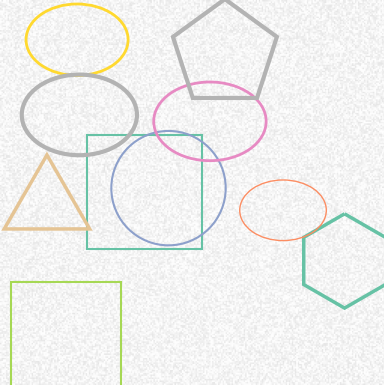[{"shape": "square", "thickness": 1.5, "radius": 0.74, "center": [0.375, 0.501]}, {"shape": "hexagon", "thickness": 2.5, "radius": 0.61, "center": [0.895, 0.322]}, {"shape": "oval", "thickness": 1, "radius": 0.56, "center": [0.735, 0.454]}, {"shape": "circle", "thickness": 1.5, "radius": 0.74, "center": [0.438, 0.511]}, {"shape": "oval", "thickness": 2, "radius": 0.73, "center": [0.545, 0.685]}, {"shape": "square", "thickness": 1.5, "radius": 0.72, "center": [0.171, 0.125]}, {"shape": "oval", "thickness": 2, "radius": 0.66, "center": [0.2, 0.897]}, {"shape": "triangle", "thickness": 2.5, "radius": 0.64, "center": [0.122, 0.469]}, {"shape": "oval", "thickness": 3, "radius": 0.75, "center": [0.206, 0.702]}, {"shape": "pentagon", "thickness": 3, "radius": 0.71, "center": [0.584, 0.86]}]